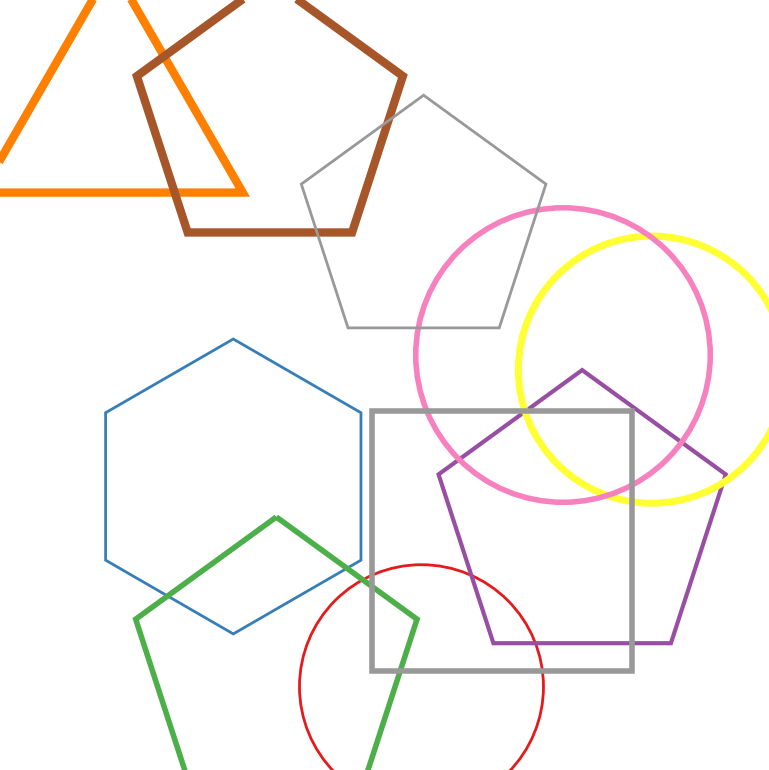[{"shape": "circle", "thickness": 1, "radius": 0.79, "center": [0.547, 0.108]}, {"shape": "hexagon", "thickness": 1, "radius": 0.96, "center": [0.303, 0.368]}, {"shape": "pentagon", "thickness": 2, "radius": 0.96, "center": [0.359, 0.136]}, {"shape": "pentagon", "thickness": 1.5, "radius": 0.98, "center": [0.756, 0.323]}, {"shape": "triangle", "thickness": 3, "radius": 0.98, "center": [0.146, 0.848]}, {"shape": "circle", "thickness": 2.5, "radius": 0.87, "center": [0.847, 0.52]}, {"shape": "pentagon", "thickness": 3, "radius": 0.91, "center": [0.35, 0.845]}, {"shape": "circle", "thickness": 2, "radius": 0.96, "center": [0.731, 0.539]}, {"shape": "square", "thickness": 2, "radius": 0.85, "center": [0.652, 0.297]}, {"shape": "pentagon", "thickness": 1, "radius": 0.84, "center": [0.55, 0.709]}]